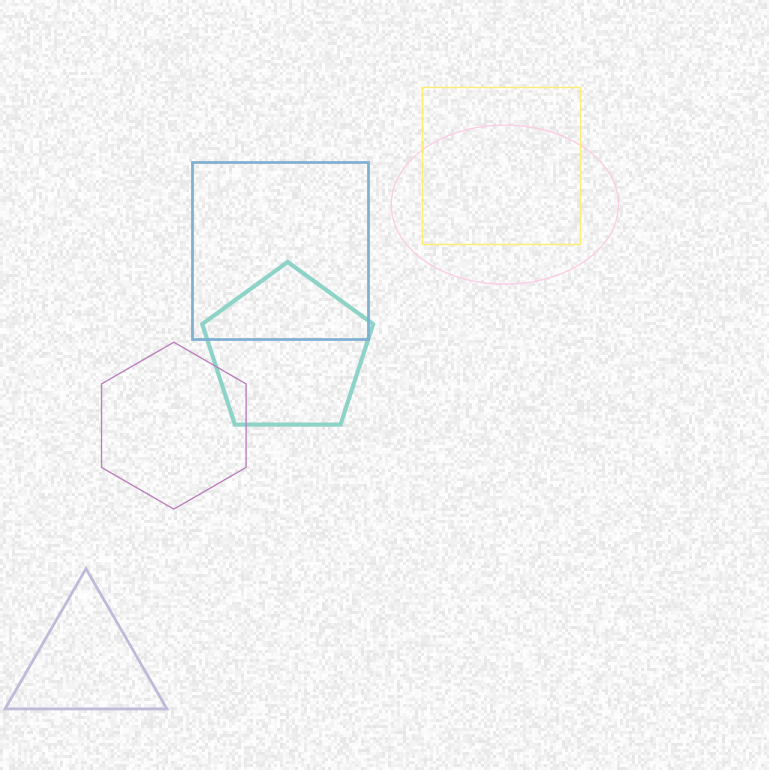[{"shape": "pentagon", "thickness": 1.5, "radius": 0.58, "center": [0.374, 0.543]}, {"shape": "triangle", "thickness": 1, "radius": 0.61, "center": [0.112, 0.14]}, {"shape": "square", "thickness": 1, "radius": 0.57, "center": [0.364, 0.675]}, {"shape": "oval", "thickness": 0.5, "radius": 0.74, "center": [0.656, 0.734]}, {"shape": "hexagon", "thickness": 0.5, "radius": 0.54, "center": [0.226, 0.447]}, {"shape": "square", "thickness": 0.5, "radius": 0.51, "center": [0.651, 0.785]}]